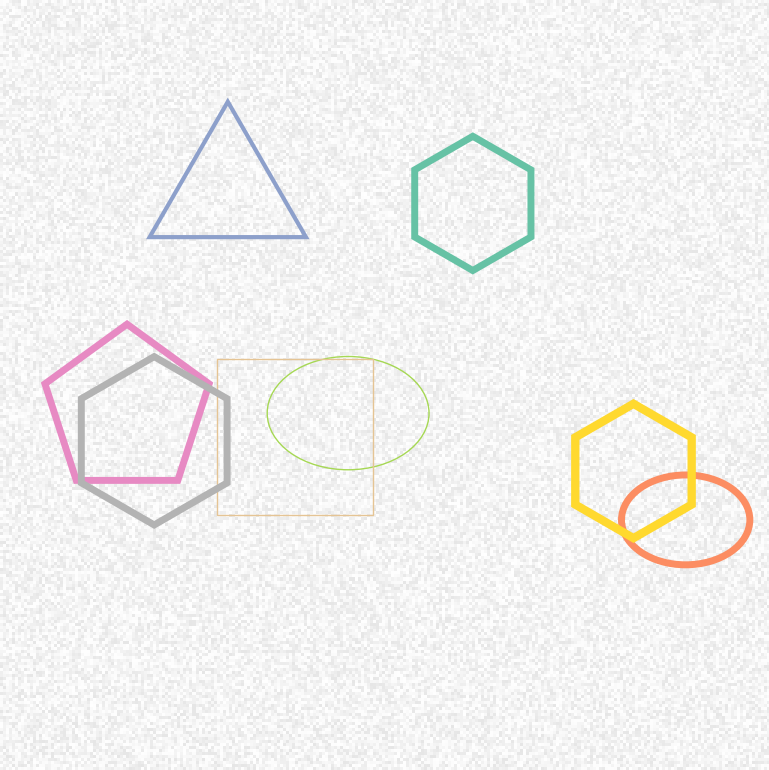[{"shape": "hexagon", "thickness": 2.5, "radius": 0.44, "center": [0.614, 0.736]}, {"shape": "oval", "thickness": 2.5, "radius": 0.42, "center": [0.89, 0.325]}, {"shape": "triangle", "thickness": 1.5, "radius": 0.59, "center": [0.296, 0.751]}, {"shape": "pentagon", "thickness": 2.5, "radius": 0.56, "center": [0.165, 0.467]}, {"shape": "oval", "thickness": 0.5, "radius": 0.53, "center": [0.452, 0.463]}, {"shape": "hexagon", "thickness": 3, "radius": 0.44, "center": [0.823, 0.388]}, {"shape": "square", "thickness": 0.5, "radius": 0.51, "center": [0.383, 0.433]}, {"shape": "hexagon", "thickness": 2.5, "radius": 0.55, "center": [0.2, 0.428]}]